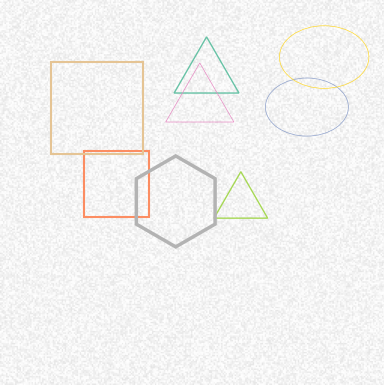[{"shape": "triangle", "thickness": 1, "radius": 0.49, "center": [0.536, 0.807]}, {"shape": "square", "thickness": 1.5, "radius": 0.42, "center": [0.303, 0.522]}, {"shape": "oval", "thickness": 0.5, "radius": 0.54, "center": [0.797, 0.722]}, {"shape": "triangle", "thickness": 0.5, "radius": 0.51, "center": [0.519, 0.734]}, {"shape": "triangle", "thickness": 1, "radius": 0.4, "center": [0.626, 0.474]}, {"shape": "oval", "thickness": 0.5, "radius": 0.58, "center": [0.842, 0.852]}, {"shape": "square", "thickness": 1.5, "radius": 0.6, "center": [0.252, 0.719]}, {"shape": "hexagon", "thickness": 2.5, "radius": 0.59, "center": [0.456, 0.477]}]